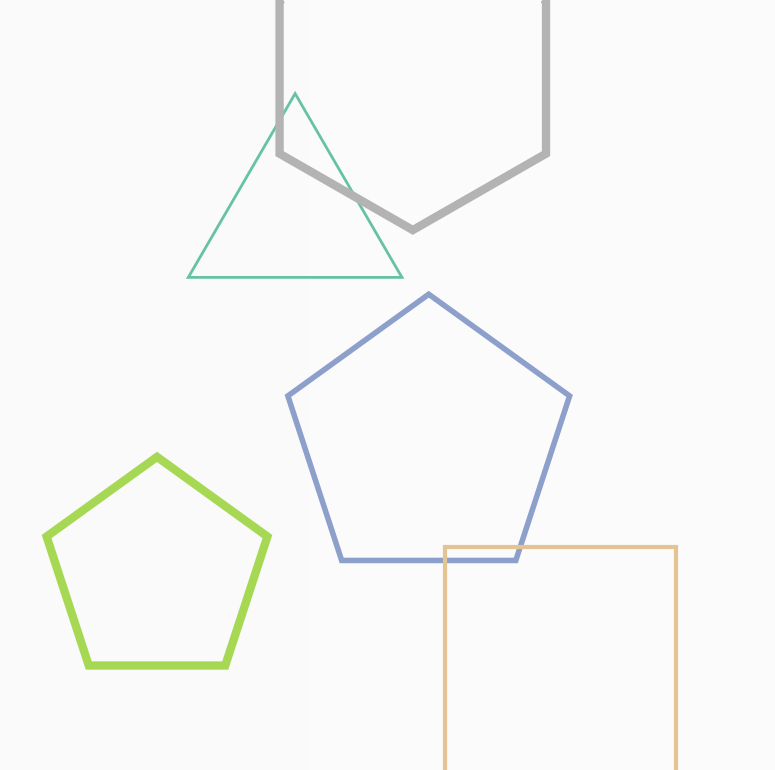[{"shape": "triangle", "thickness": 1, "radius": 0.8, "center": [0.381, 0.719]}, {"shape": "pentagon", "thickness": 2, "radius": 0.96, "center": [0.553, 0.427]}, {"shape": "pentagon", "thickness": 3, "radius": 0.75, "center": [0.203, 0.257]}, {"shape": "square", "thickness": 1.5, "radius": 0.74, "center": [0.723, 0.14]}, {"shape": "hexagon", "thickness": 3, "radius": 0.99, "center": [0.533, 0.9]}]